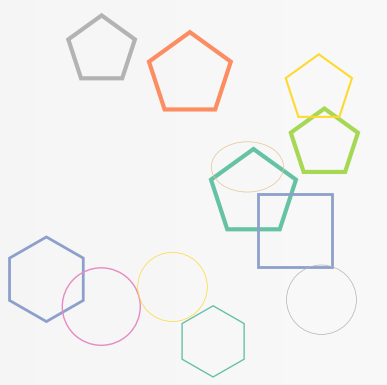[{"shape": "hexagon", "thickness": 1, "radius": 0.46, "center": [0.55, 0.113]}, {"shape": "pentagon", "thickness": 3, "radius": 0.58, "center": [0.654, 0.498]}, {"shape": "pentagon", "thickness": 3, "radius": 0.56, "center": [0.49, 0.805]}, {"shape": "square", "thickness": 2, "radius": 0.48, "center": [0.761, 0.401]}, {"shape": "hexagon", "thickness": 2, "radius": 0.55, "center": [0.12, 0.275]}, {"shape": "circle", "thickness": 1, "radius": 0.5, "center": [0.261, 0.204]}, {"shape": "pentagon", "thickness": 3, "radius": 0.46, "center": [0.837, 0.627]}, {"shape": "pentagon", "thickness": 1.5, "radius": 0.45, "center": [0.823, 0.769]}, {"shape": "circle", "thickness": 0.5, "radius": 0.45, "center": [0.445, 0.255]}, {"shape": "oval", "thickness": 0.5, "radius": 0.47, "center": [0.639, 0.566]}, {"shape": "pentagon", "thickness": 3, "radius": 0.45, "center": [0.262, 0.87]}, {"shape": "circle", "thickness": 0.5, "radius": 0.45, "center": [0.83, 0.222]}]